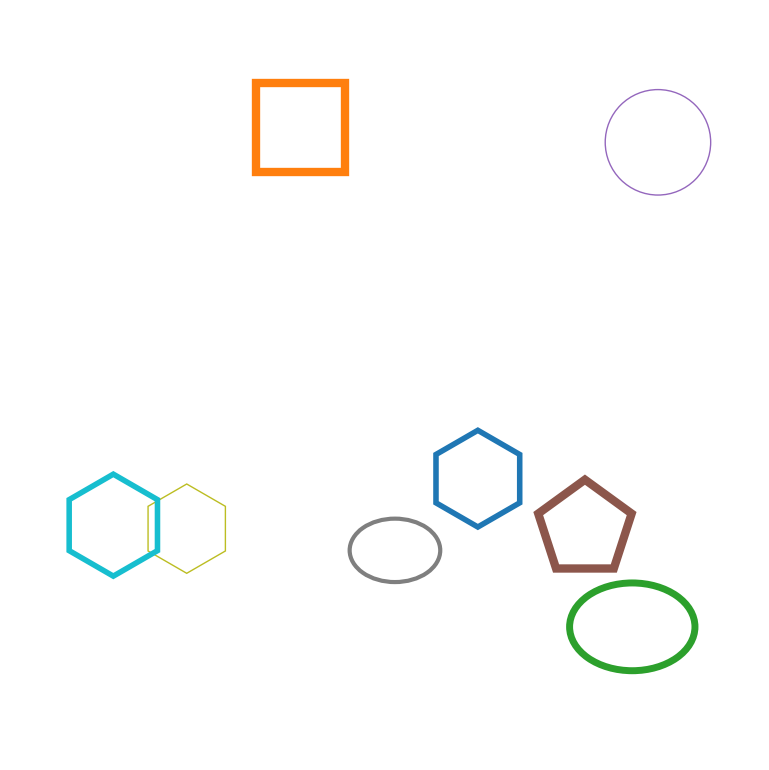[{"shape": "hexagon", "thickness": 2, "radius": 0.31, "center": [0.621, 0.378]}, {"shape": "square", "thickness": 3, "radius": 0.29, "center": [0.39, 0.834]}, {"shape": "oval", "thickness": 2.5, "radius": 0.41, "center": [0.821, 0.186]}, {"shape": "circle", "thickness": 0.5, "radius": 0.34, "center": [0.854, 0.815]}, {"shape": "pentagon", "thickness": 3, "radius": 0.32, "center": [0.76, 0.313]}, {"shape": "oval", "thickness": 1.5, "radius": 0.29, "center": [0.513, 0.285]}, {"shape": "hexagon", "thickness": 0.5, "radius": 0.29, "center": [0.243, 0.313]}, {"shape": "hexagon", "thickness": 2, "radius": 0.33, "center": [0.147, 0.318]}]